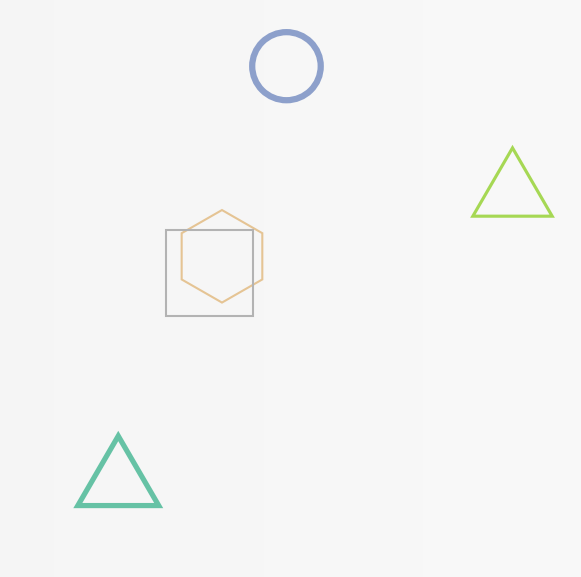[{"shape": "triangle", "thickness": 2.5, "radius": 0.4, "center": [0.203, 0.164]}, {"shape": "circle", "thickness": 3, "radius": 0.29, "center": [0.493, 0.885]}, {"shape": "triangle", "thickness": 1.5, "radius": 0.39, "center": [0.882, 0.664]}, {"shape": "hexagon", "thickness": 1, "radius": 0.4, "center": [0.382, 0.555]}, {"shape": "square", "thickness": 1, "radius": 0.37, "center": [0.361, 0.526]}]